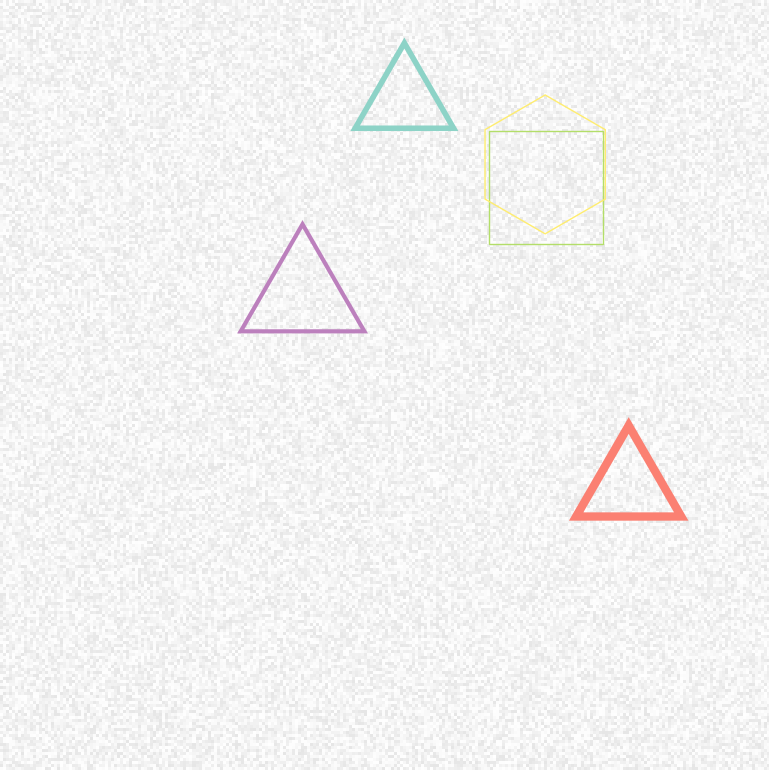[{"shape": "triangle", "thickness": 2, "radius": 0.37, "center": [0.525, 0.87]}, {"shape": "triangle", "thickness": 3, "radius": 0.39, "center": [0.816, 0.369]}, {"shape": "square", "thickness": 0.5, "radius": 0.37, "center": [0.709, 0.756]}, {"shape": "triangle", "thickness": 1.5, "radius": 0.46, "center": [0.393, 0.616]}, {"shape": "hexagon", "thickness": 0.5, "radius": 0.45, "center": [0.708, 0.787]}]